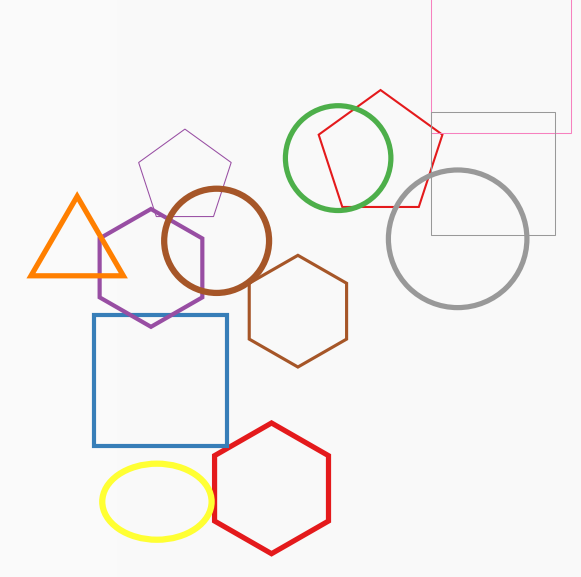[{"shape": "pentagon", "thickness": 1, "radius": 0.56, "center": [0.655, 0.731]}, {"shape": "hexagon", "thickness": 2.5, "radius": 0.57, "center": [0.467, 0.154]}, {"shape": "square", "thickness": 2, "radius": 0.57, "center": [0.276, 0.341]}, {"shape": "circle", "thickness": 2.5, "radius": 0.45, "center": [0.582, 0.725]}, {"shape": "pentagon", "thickness": 0.5, "radius": 0.42, "center": [0.318, 0.692]}, {"shape": "hexagon", "thickness": 2, "radius": 0.51, "center": [0.26, 0.535]}, {"shape": "triangle", "thickness": 2.5, "radius": 0.46, "center": [0.133, 0.567]}, {"shape": "oval", "thickness": 3, "radius": 0.47, "center": [0.27, 0.13]}, {"shape": "circle", "thickness": 3, "radius": 0.45, "center": [0.373, 0.582]}, {"shape": "hexagon", "thickness": 1.5, "radius": 0.48, "center": [0.513, 0.46]}, {"shape": "square", "thickness": 0.5, "radius": 0.6, "center": [0.862, 0.889]}, {"shape": "square", "thickness": 0.5, "radius": 0.53, "center": [0.849, 0.699]}, {"shape": "circle", "thickness": 2.5, "radius": 0.6, "center": [0.787, 0.586]}]